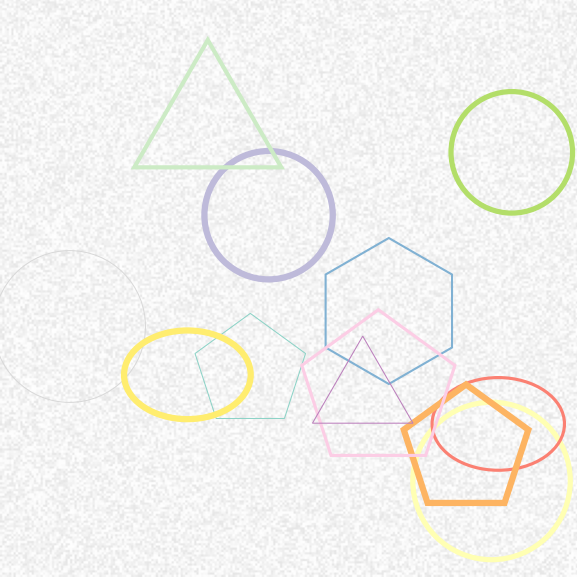[{"shape": "pentagon", "thickness": 0.5, "radius": 0.5, "center": [0.433, 0.356]}, {"shape": "circle", "thickness": 2.5, "radius": 0.68, "center": [0.851, 0.166]}, {"shape": "circle", "thickness": 3, "radius": 0.56, "center": [0.465, 0.627]}, {"shape": "oval", "thickness": 1.5, "radius": 0.57, "center": [0.863, 0.265]}, {"shape": "hexagon", "thickness": 1, "radius": 0.63, "center": [0.673, 0.461]}, {"shape": "pentagon", "thickness": 3, "radius": 0.57, "center": [0.807, 0.22]}, {"shape": "circle", "thickness": 2.5, "radius": 0.53, "center": [0.886, 0.735]}, {"shape": "pentagon", "thickness": 1.5, "radius": 0.7, "center": [0.655, 0.323]}, {"shape": "circle", "thickness": 0.5, "radius": 0.66, "center": [0.121, 0.434]}, {"shape": "triangle", "thickness": 0.5, "radius": 0.5, "center": [0.628, 0.317]}, {"shape": "triangle", "thickness": 2, "radius": 0.74, "center": [0.36, 0.783]}, {"shape": "oval", "thickness": 3, "radius": 0.55, "center": [0.324, 0.35]}]